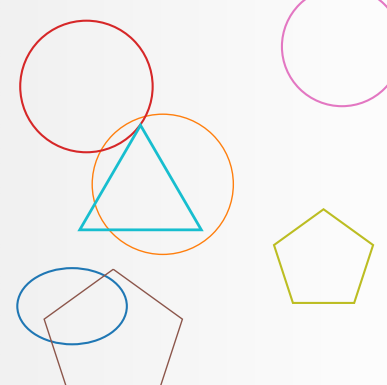[{"shape": "oval", "thickness": 1.5, "radius": 0.71, "center": [0.186, 0.205]}, {"shape": "circle", "thickness": 1, "radius": 0.91, "center": [0.42, 0.521]}, {"shape": "circle", "thickness": 1.5, "radius": 0.85, "center": [0.223, 0.775]}, {"shape": "pentagon", "thickness": 1, "radius": 0.94, "center": [0.292, 0.113]}, {"shape": "circle", "thickness": 1.5, "radius": 0.77, "center": [0.883, 0.879]}, {"shape": "pentagon", "thickness": 1.5, "radius": 0.67, "center": [0.835, 0.322]}, {"shape": "triangle", "thickness": 2, "radius": 0.91, "center": [0.363, 0.494]}]